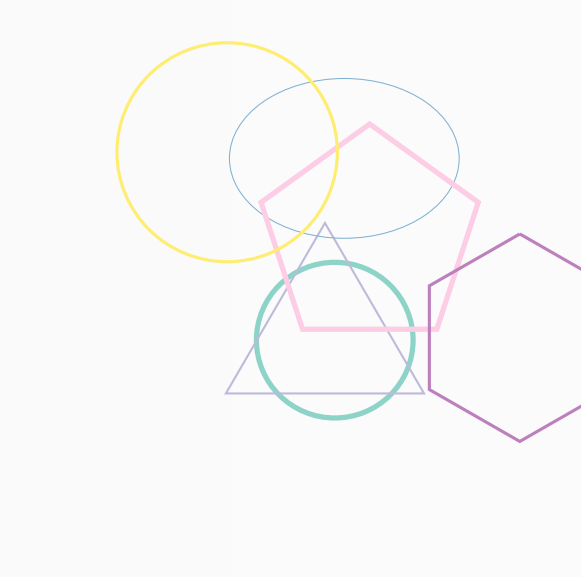[{"shape": "circle", "thickness": 2.5, "radius": 0.67, "center": [0.576, 0.41]}, {"shape": "triangle", "thickness": 1, "radius": 0.98, "center": [0.559, 0.416]}, {"shape": "oval", "thickness": 0.5, "radius": 0.99, "center": [0.592, 0.725]}, {"shape": "pentagon", "thickness": 2.5, "radius": 0.98, "center": [0.636, 0.588]}, {"shape": "hexagon", "thickness": 1.5, "radius": 0.9, "center": [0.894, 0.414]}, {"shape": "circle", "thickness": 1.5, "radius": 0.95, "center": [0.391, 0.736]}]